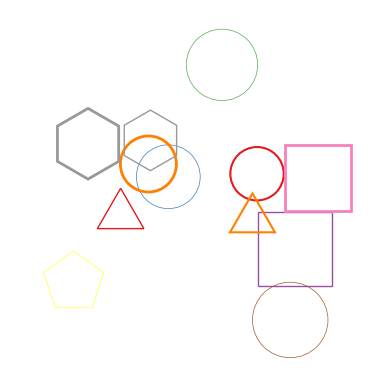[{"shape": "triangle", "thickness": 1, "radius": 0.35, "center": [0.313, 0.441]}, {"shape": "circle", "thickness": 1.5, "radius": 0.35, "center": [0.668, 0.549]}, {"shape": "circle", "thickness": 0.5, "radius": 0.41, "center": [0.437, 0.541]}, {"shape": "circle", "thickness": 0.5, "radius": 0.46, "center": [0.577, 0.832]}, {"shape": "square", "thickness": 1, "radius": 0.48, "center": [0.766, 0.353]}, {"shape": "circle", "thickness": 2, "radius": 0.36, "center": [0.385, 0.574]}, {"shape": "triangle", "thickness": 1.5, "radius": 0.34, "center": [0.656, 0.43]}, {"shape": "pentagon", "thickness": 0.5, "radius": 0.41, "center": [0.191, 0.267]}, {"shape": "circle", "thickness": 0.5, "radius": 0.49, "center": [0.754, 0.169]}, {"shape": "square", "thickness": 2, "radius": 0.43, "center": [0.826, 0.538]}, {"shape": "hexagon", "thickness": 1, "radius": 0.39, "center": [0.391, 0.635]}, {"shape": "hexagon", "thickness": 2, "radius": 0.46, "center": [0.229, 0.627]}]